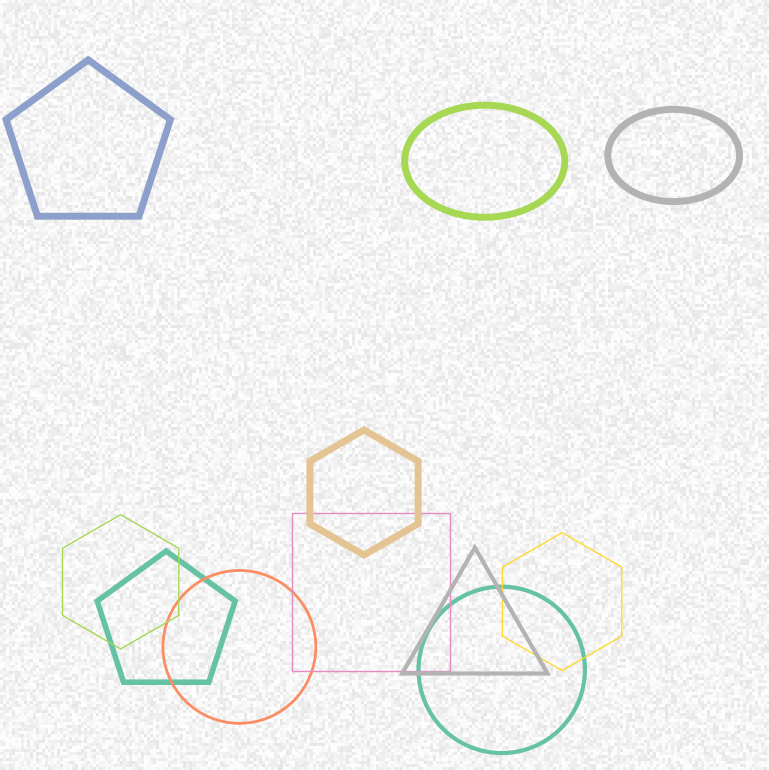[{"shape": "circle", "thickness": 1.5, "radius": 0.54, "center": [0.652, 0.13]}, {"shape": "pentagon", "thickness": 2, "radius": 0.47, "center": [0.216, 0.19]}, {"shape": "circle", "thickness": 1, "radius": 0.5, "center": [0.311, 0.16]}, {"shape": "pentagon", "thickness": 2.5, "radius": 0.56, "center": [0.115, 0.81]}, {"shape": "square", "thickness": 0.5, "radius": 0.51, "center": [0.481, 0.231]}, {"shape": "hexagon", "thickness": 0.5, "radius": 0.44, "center": [0.157, 0.244]}, {"shape": "oval", "thickness": 2.5, "radius": 0.52, "center": [0.63, 0.791]}, {"shape": "hexagon", "thickness": 0.5, "radius": 0.45, "center": [0.73, 0.219]}, {"shape": "hexagon", "thickness": 2.5, "radius": 0.41, "center": [0.473, 0.36]}, {"shape": "triangle", "thickness": 1.5, "radius": 0.55, "center": [0.617, 0.18]}, {"shape": "oval", "thickness": 2.5, "radius": 0.43, "center": [0.875, 0.798]}]